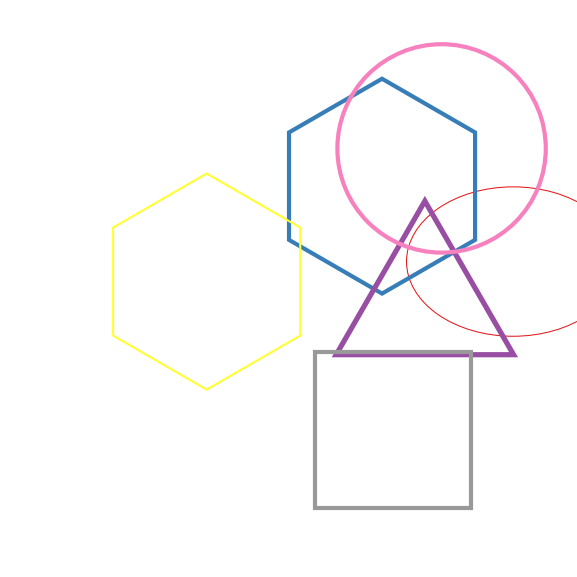[{"shape": "oval", "thickness": 0.5, "radius": 0.92, "center": [0.889, 0.546]}, {"shape": "hexagon", "thickness": 2, "radius": 0.93, "center": [0.662, 0.677]}, {"shape": "triangle", "thickness": 2.5, "radius": 0.89, "center": [0.736, 0.474]}, {"shape": "hexagon", "thickness": 1, "radius": 0.94, "center": [0.358, 0.512]}, {"shape": "circle", "thickness": 2, "radius": 0.9, "center": [0.765, 0.742]}, {"shape": "square", "thickness": 2, "radius": 0.67, "center": [0.68, 0.254]}]